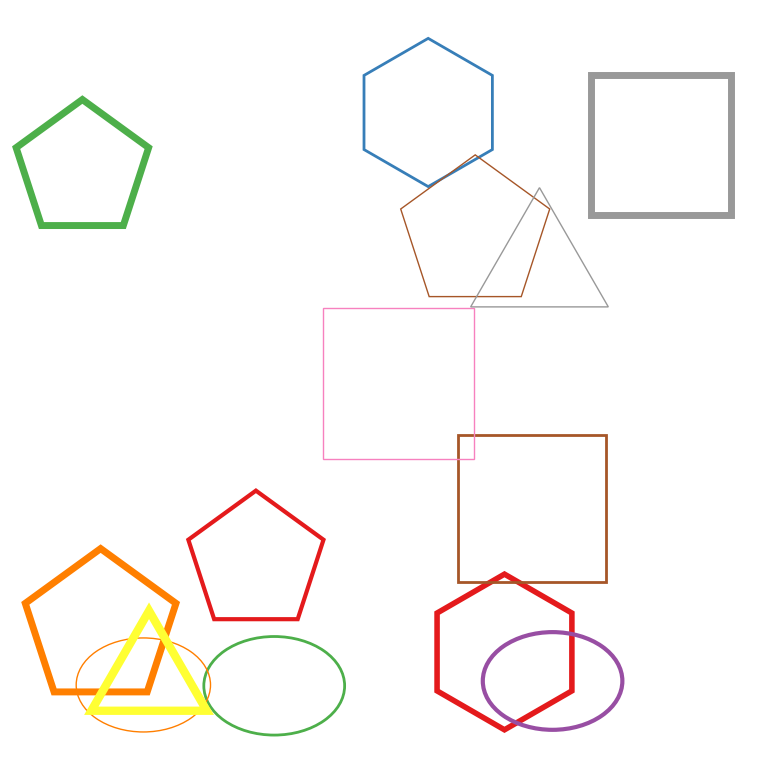[{"shape": "pentagon", "thickness": 1.5, "radius": 0.46, "center": [0.332, 0.271]}, {"shape": "hexagon", "thickness": 2, "radius": 0.51, "center": [0.655, 0.153]}, {"shape": "hexagon", "thickness": 1, "radius": 0.48, "center": [0.556, 0.854]}, {"shape": "oval", "thickness": 1, "radius": 0.46, "center": [0.356, 0.109]}, {"shape": "pentagon", "thickness": 2.5, "radius": 0.45, "center": [0.107, 0.78]}, {"shape": "oval", "thickness": 1.5, "radius": 0.45, "center": [0.718, 0.116]}, {"shape": "pentagon", "thickness": 2.5, "radius": 0.51, "center": [0.131, 0.185]}, {"shape": "oval", "thickness": 0.5, "radius": 0.44, "center": [0.186, 0.11]}, {"shape": "triangle", "thickness": 3, "radius": 0.43, "center": [0.194, 0.12]}, {"shape": "pentagon", "thickness": 0.5, "radius": 0.51, "center": [0.617, 0.697]}, {"shape": "square", "thickness": 1, "radius": 0.48, "center": [0.691, 0.34]}, {"shape": "square", "thickness": 0.5, "radius": 0.49, "center": [0.517, 0.502]}, {"shape": "square", "thickness": 2.5, "radius": 0.46, "center": [0.859, 0.812]}, {"shape": "triangle", "thickness": 0.5, "radius": 0.52, "center": [0.701, 0.653]}]